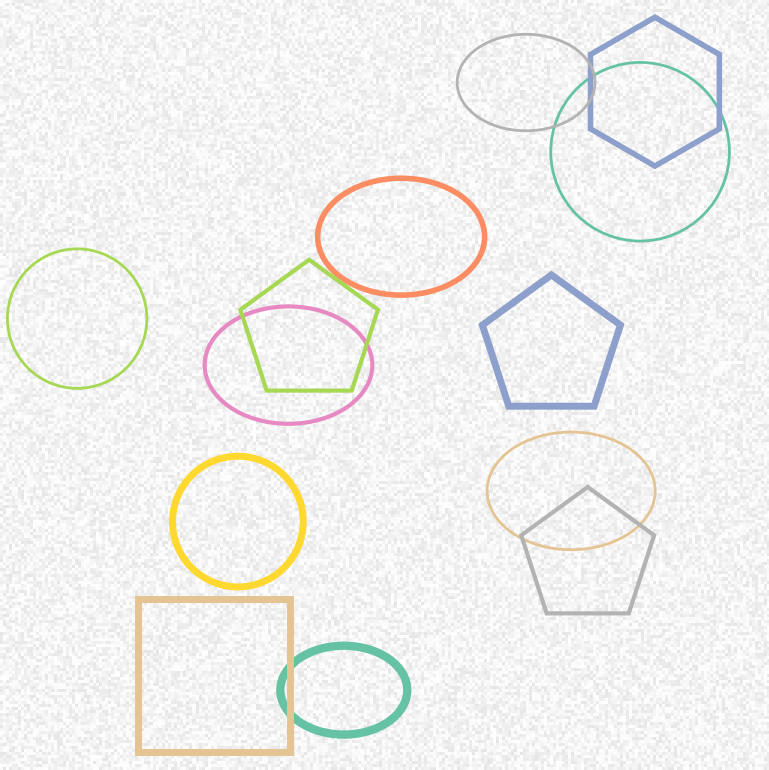[{"shape": "oval", "thickness": 3, "radius": 0.41, "center": [0.446, 0.104]}, {"shape": "circle", "thickness": 1, "radius": 0.58, "center": [0.831, 0.803]}, {"shape": "oval", "thickness": 2, "radius": 0.54, "center": [0.521, 0.693]}, {"shape": "hexagon", "thickness": 2, "radius": 0.48, "center": [0.851, 0.881]}, {"shape": "pentagon", "thickness": 2.5, "radius": 0.47, "center": [0.716, 0.549]}, {"shape": "oval", "thickness": 1.5, "radius": 0.54, "center": [0.375, 0.526]}, {"shape": "circle", "thickness": 1, "radius": 0.45, "center": [0.1, 0.586]}, {"shape": "pentagon", "thickness": 1.5, "radius": 0.47, "center": [0.402, 0.569]}, {"shape": "circle", "thickness": 2.5, "radius": 0.42, "center": [0.309, 0.323]}, {"shape": "oval", "thickness": 1, "radius": 0.55, "center": [0.742, 0.362]}, {"shape": "square", "thickness": 2.5, "radius": 0.5, "center": [0.278, 0.123]}, {"shape": "oval", "thickness": 1, "radius": 0.45, "center": [0.683, 0.893]}, {"shape": "pentagon", "thickness": 1.5, "radius": 0.45, "center": [0.763, 0.277]}]